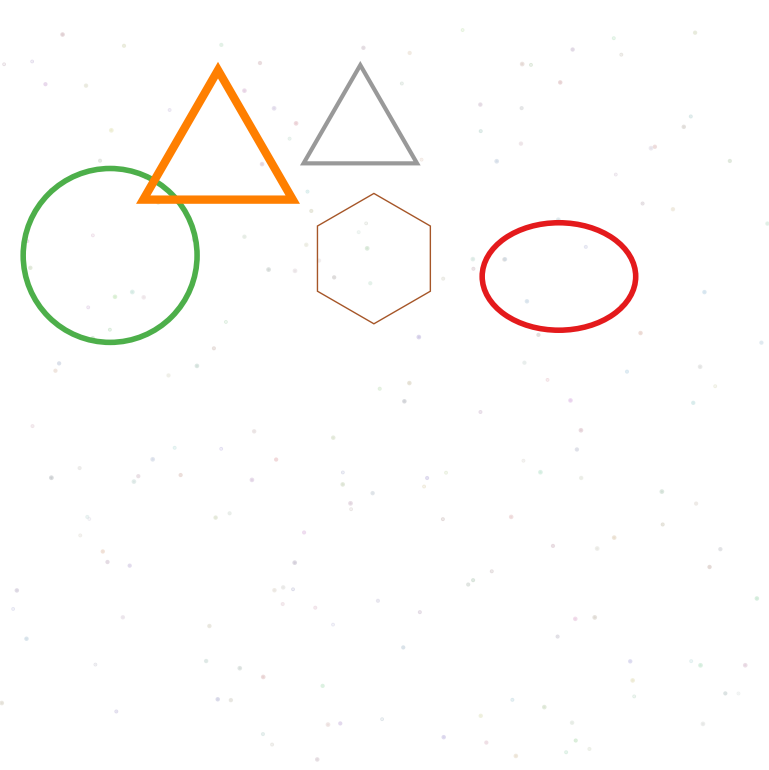[{"shape": "oval", "thickness": 2, "radius": 0.5, "center": [0.726, 0.641]}, {"shape": "circle", "thickness": 2, "radius": 0.56, "center": [0.143, 0.668]}, {"shape": "triangle", "thickness": 3, "radius": 0.56, "center": [0.283, 0.797]}, {"shape": "hexagon", "thickness": 0.5, "radius": 0.42, "center": [0.486, 0.664]}, {"shape": "triangle", "thickness": 1.5, "radius": 0.43, "center": [0.468, 0.83]}]